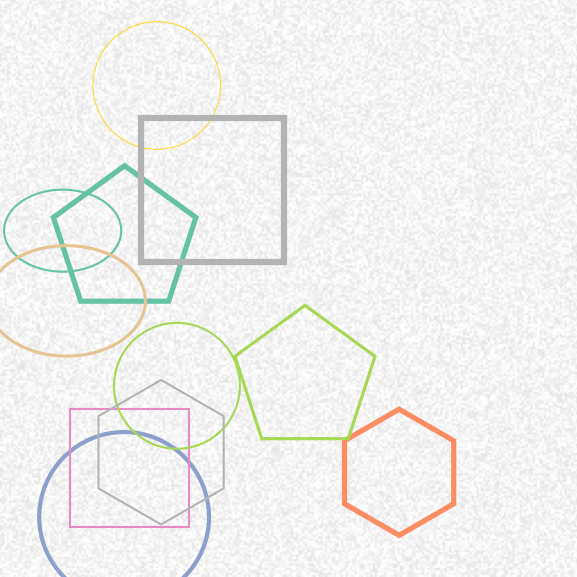[{"shape": "pentagon", "thickness": 2.5, "radius": 0.65, "center": [0.216, 0.583]}, {"shape": "oval", "thickness": 1, "radius": 0.51, "center": [0.109, 0.6]}, {"shape": "hexagon", "thickness": 2.5, "radius": 0.55, "center": [0.691, 0.181]}, {"shape": "circle", "thickness": 2, "radius": 0.74, "center": [0.215, 0.104]}, {"shape": "square", "thickness": 1, "radius": 0.51, "center": [0.224, 0.189]}, {"shape": "circle", "thickness": 1, "radius": 0.55, "center": [0.306, 0.331]}, {"shape": "pentagon", "thickness": 1.5, "radius": 0.64, "center": [0.528, 0.343]}, {"shape": "circle", "thickness": 0.5, "radius": 0.55, "center": [0.272, 0.851]}, {"shape": "oval", "thickness": 1.5, "radius": 0.68, "center": [0.115, 0.478]}, {"shape": "square", "thickness": 3, "radius": 0.62, "center": [0.367, 0.67]}, {"shape": "hexagon", "thickness": 1, "radius": 0.63, "center": [0.279, 0.216]}]